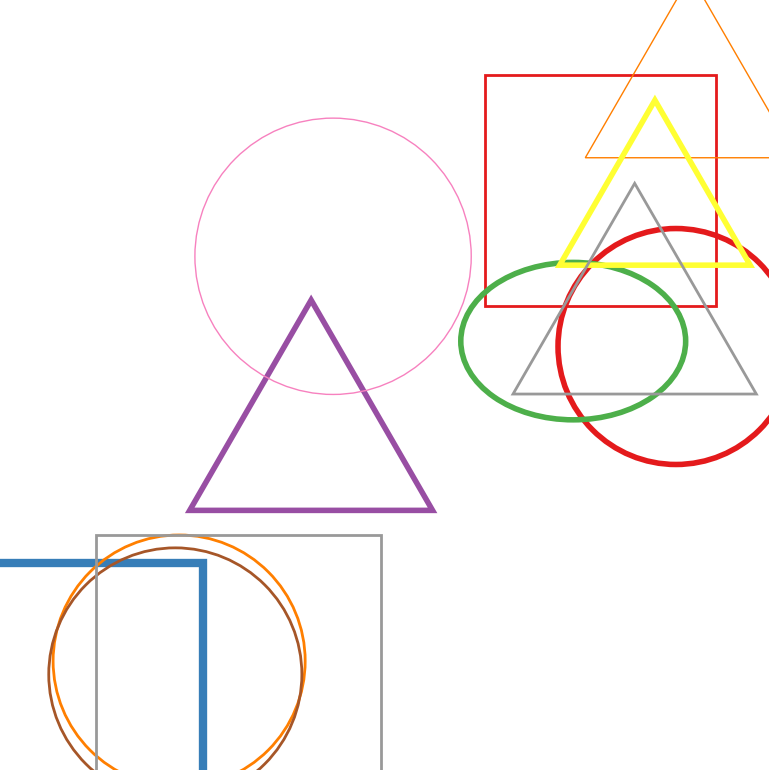[{"shape": "square", "thickness": 1, "radius": 0.75, "center": [0.78, 0.753]}, {"shape": "circle", "thickness": 2, "radius": 0.77, "center": [0.878, 0.55]}, {"shape": "square", "thickness": 3, "radius": 0.81, "center": [0.101, 0.106]}, {"shape": "oval", "thickness": 2, "radius": 0.73, "center": [0.744, 0.557]}, {"shape": "triangle", "thickness": 2, "radius": 0.91, "center": [0.404, 0.428]}, {"shape": "triangle", "thickness": 0.5, "radius": 0.79, "center": [0.897, 0.874]}, {"shape": "circle", "thickness": 1, "radius": 0.82, "center": [0.233, 0.142]}, {"shape": "triangle", "thickness": 2, "radius": 0.71, "center": [0.851, 0.727]}, {"shape": "circle", "thickness": 1, "radius": 0.82, "center": [0.228, 0.124]}, {"shape": "circle", "thickness": 0.5, "radius": 0.9, "center": [0.433, 0.667]}, {"shape": "triangle", "thickness": 1, "radius": 0.91, "center": [0.824, 0.579]}, {"shape": "square", "thickness": 1, "radius": 0.93, "center": [0.31, 0.12]}]